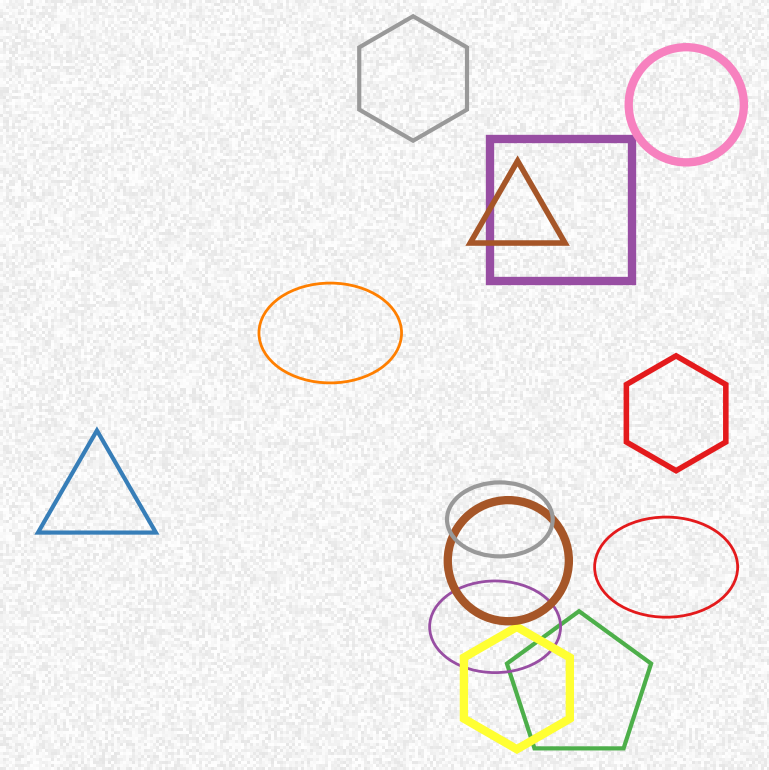[{"shape": "hexagon", "thickness": 2, "radius": 0.37, "center": [0.878, 0.463]}, {"shape": "oval", "thickness": 1, "radius": 0.46, "center": [0.865, 0.263]}, {"shape": "triangle", "thickness": 1.5, "radius": 0.44, "center": [0.126, 0.353]}, {"shape": "pentagon", "thickness": 1.5, "radius": 0.49, "center": [0.752, 0.108]}, {"shape": "square", "thickness": 3, "radius": 0.46, "center": [0.729, 0.728]}, {"shape": "oval", "thickness": 1, "radius": 0.43, "center": [0.643, 0.186]}, {"shape": "oval", "thickness": 1, "radius": 0.46, "center": [0.429, 0.568]}, {"shape": "hexagon", "thickness": 3, "radius": 0.4, "center": [0.671, 0.106]}, {"shape": "circle", "thickness": 3, "radius": 0.39, "center": [0.66, 0.272]}, {"shape": "triangle", "thickness": 2, "radius": 0.36, "center": [0.672, 0.72]}, {"shape": "circle", "thickness": 3, "radius": 0.37, "center": [0.891, 0.864]}, {"shape": "oval", "thickness": 1.5, "radius": 0.34, "center": [0.649, 0.325]}, {"shape": "hexagon", "thickness": 1.5, "radius": 0.4, "center": [0.537, 0.898]}]